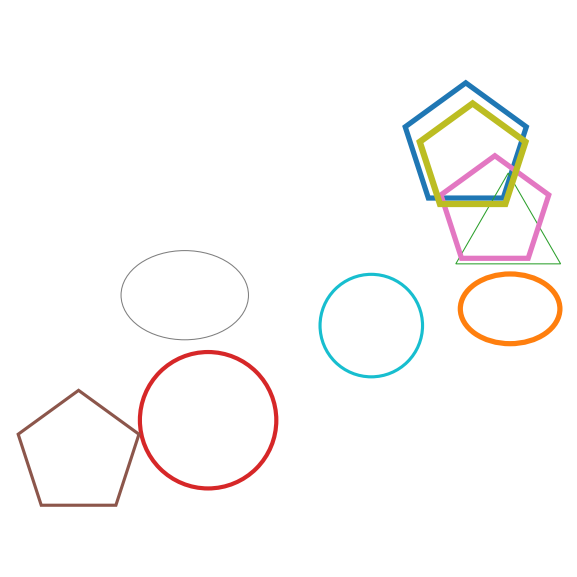[{"shape": "pentagon", "thickness": 2.5, "radius": 0.55, "center": [0.807, 0.745]}, {"shape": "oval", "thickness": 2.5, "radius": 0.43, "center": [0.883, 0.464]}, {"shape": "triangle", "thickness": 0.5, "radius": 0.52, "center": [0.88, 0.595]}, {"shape": "circle", "thickness": 2, "radius": 0.59, "center": [0.36, 0.271]}, {"shape": "pentagon", "thickness": 1.5, "radius": 0.55, "center": [0.136, 0.213]}, {"shape": "pentagon", "thickness": 2.5, "radius": 0.49, "center": [0.857, 0.631]}, {"shape": "oval", "thickness": 0.5, "radius": 0.55, "center": [0.32, 0.488]}, {"shape": "pentagon", "thickness": 3, "radius": 0.48, "center": [0.818, 0.724]}, {"shape": "circle", "thickness": 1.5, "radius": 0.44, "center": [0.643, 0.435]}]